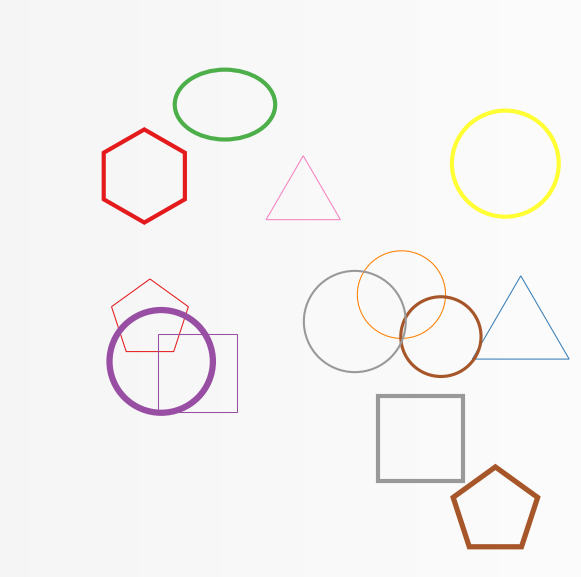[{"shape": "pentagon", "thickness": 0.5, "radius": 0.35, "center": [0.258, 0.447]}, {"shape": "hexagon", "thickness": 2, "radius": 0.4, "center": [0.248, 0.694]}, {"shape": "triangle", "thickness": 0.5, "radius": 0.48, "center": [0.896, 0.425]}, {"shape": "oval", "thickness": 2, "radius": 0.43, "center": [0.387, 0.818]}, {"shape": "circle", "thickness": 3, "radius": 0.44, "center": [0.277, 0.373]}, {"shape": "square", "thickness": 0.5, "radius": 0.34, "center": [0.34, 0.353]}, {"shape": "circle", "thickness": 0.5, "radius": 0.38, "center": [0.691, 0.489]}, {"shape": "circle", "thickness": 2, "radius": 0.46, "center": [0.869, 0.716]}, {"shape": "circle", "thickness": 1.5, "radius": 0.35, "center": [0.759, 0.416]}, {"shape": "pentagon", "thickness": 2.5, "radius": 0.38, "center": [0.852, 0.114]}, {"shape": "triangle", "thickness": 0.5, "radius": 0.37, "center": [0.522, 0.656]}, {"shape": "square", "thickness": 2, "radius": 0.37, "center": [0.724, 0.24]}, {"shape": "circle", "thickness": 1, "radius": 0.44, "center": [0.61, 0.442]}]